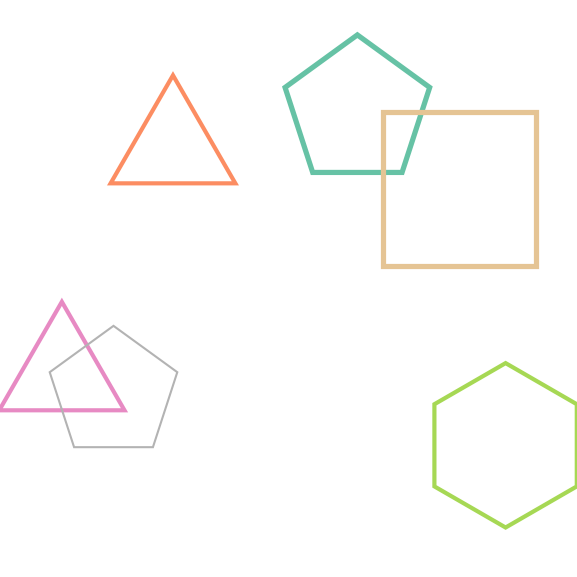[{"shape": "pentagon", "thickness": 2.5, "radius": 0.66, "center": [0.619, 0.807]}, {"shape": "triangle", "thickness": 2, "radius": 0.62, "center": [0.3, 0.744]}, {"shape": "triangle", "thickness": 2, "radius": 0.63, "center": [0.107, 0.351]}, {"shape": "hexagon", "thickness": 2, "radius": 0.71, "center": [0.875, 0.228]}, {"shape": "square", "thickness": 2.5, "radius": 0.66, "center": [0.796, 0.672]}, {"shape": "pentagon", "thickness": 1, "radius": 0.58, "center": [0.197, 0.319]}]